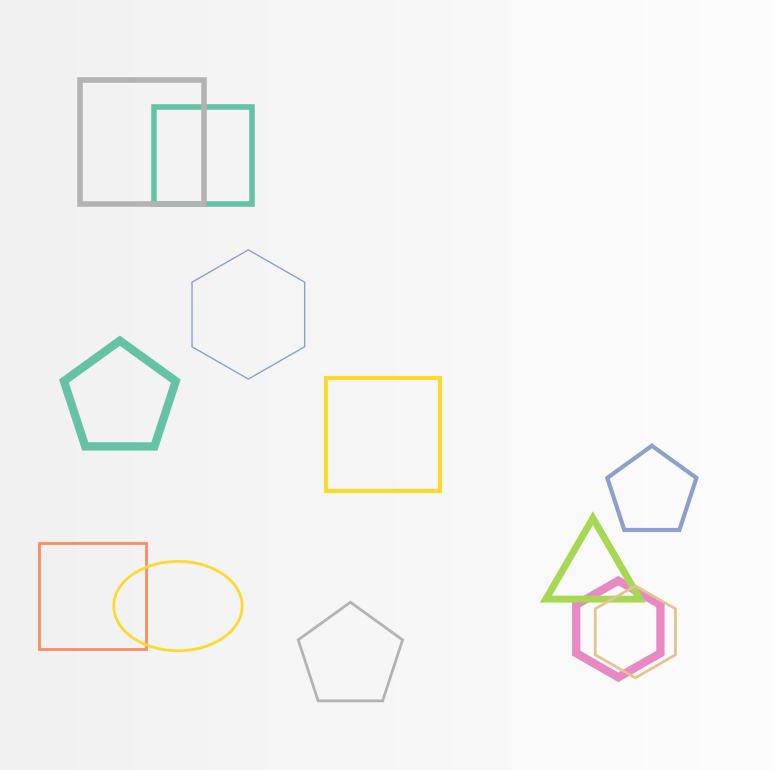[{"shape": "pentagon", "thickness": 3, "radius": 0.38, "center": [0.155, 0.482]}, {"shape": "square", "thickness": 2, "radius": 0.32, "center": [0.262, 0.798]}, {"shape": "square", "thickness": 1, "radius": 0.34, "center": [0.119, 0.226]}, {"shape": "pentagon", "thickness": 1.5, "radius": 0.3, "center": [0.841, 0.361]}, {"shape": "hexagon", "thickness": 0.5, "radius": 0.42, "center": [0.32, 0.592]}, {"shape": "hexagon", "thickness": 3, "radius": 0.31, "center": [0.798, 0.183]}, {"shape": "triangle", "thickness": 2.5, "radius": 0.35, "center": [0.765, 0.257]}, {"shape": "square", "thickness": 1.5, "radius": 0.37, "center": [0.494, 0.436]}, {"shape": "oval", "thickness": 1, "radius": 0.41, "center": [0.23, 0.213]}, {"shape": "hexagon", "thickness": 1, "radius": 0.3, "center": [0.82, 0.179]}, {"shape": "pentagon", "thickness": 1, "radius": 0.35, "center": [0.452, 0.147]}, {"shape": "square", "thickness": 2, "radius": 0.4, "center": [0.183, 0.816]}]